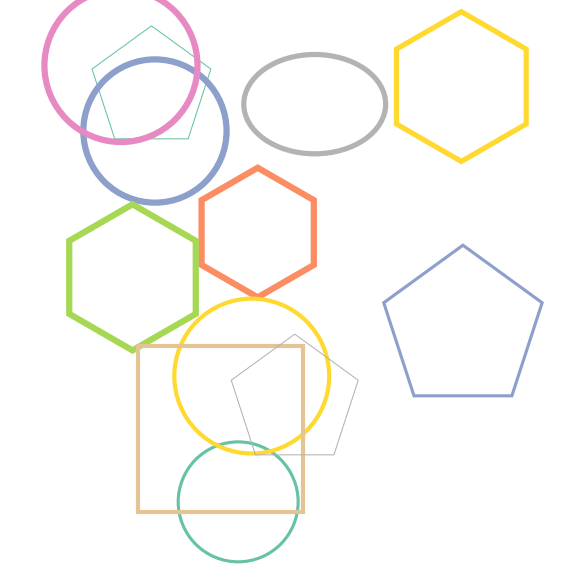[{"shape": "pentagon", "thickness": 0.5, "radius": 0.54, "center": [0.262, 0.846]}, {"shape": "circle", "thickness": 1.5, "radius": 0.52, "center": [0.412, 0.13]}, {"shape": "hexagon", "thickness": 3, "radius": 0.56, "center": [0.446, 0.596]}, {"shape": "circle", "thickness": 3, "radius": 0.62, "center": [0.268, 0.772]}, {"shape": "pentagon", "thickness": 1.5, "radius": 0.72, "center": [0.802, 0.43]}, {"shape": "circle", "thickness": 3, "radius": 0.66, "center": [0.209, 0.886]}, {"shape": "hexagon", "thickness": 3, "radius": 0.63, "center": [0.229, 0.519]}, {"shape": "circle", "thickness": 2, "radius": 0.67, "center": [0.436, 0.348]}, {"shape": "hexagon", "thickness": 2.5, "radius": 0.65, "center": [0.799, 0.849]}, {"shape": "square", "thickness": 2, "radius": 0.72, "center": [0.382, 0.256]}, {"shape": "pentagon", "thickness": 0.5, "radius": 0.58, "center": [0.51, 0.305]}, {"shape": "oval", "thickness": 2.5, "radius": 0.61, "center": [0.545, 0.819]}]